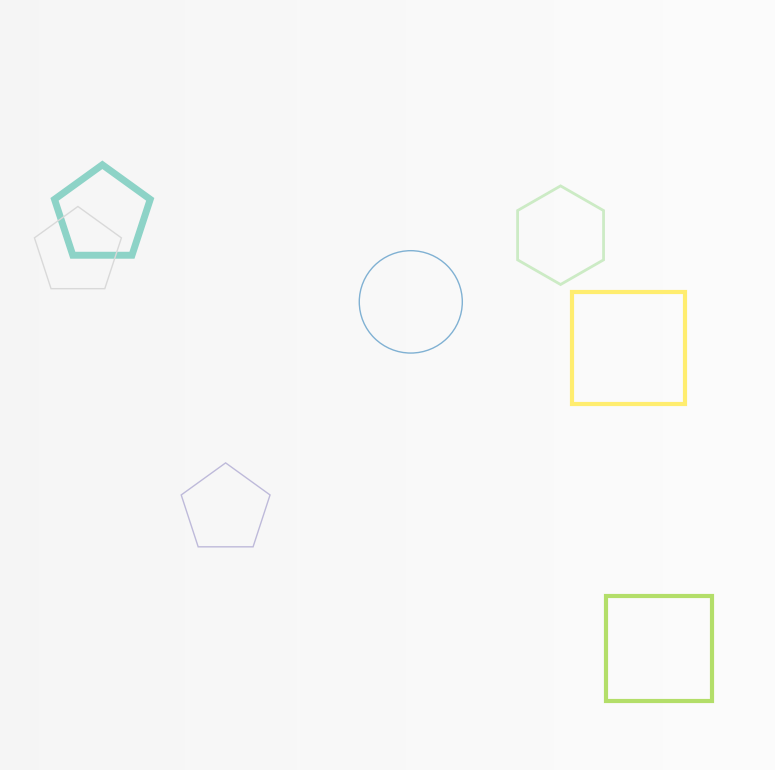[{"shape": "pentagon", "thickness": 2.5, "radius": 0.32, "center": [0.132, 0.721]}, {"shape": "pentagon", "thickness": 0.5, "radius": 0.3, "center": [0.291, 0.339]}, {"shape": "circle", "thickness": 0.5, "radius": 0.33, "center": [0.53, 0.608]}, {"shape": "square", "thickness": 1.5, "radius": 0.34, "center": [0.85, 0.157]}, {"shape": "pentagon", "thickness": 0.5, "radius": 0.3, "center": [0.101, 0.673]}, {"shape": "hexagon", "thickness": 1, "radius": 0.32, "center": [0.723, 0.695]}, {"shape": "square", "thickness": 1.5, "radius": 0.36, "center": [0.811, 0.549]}]